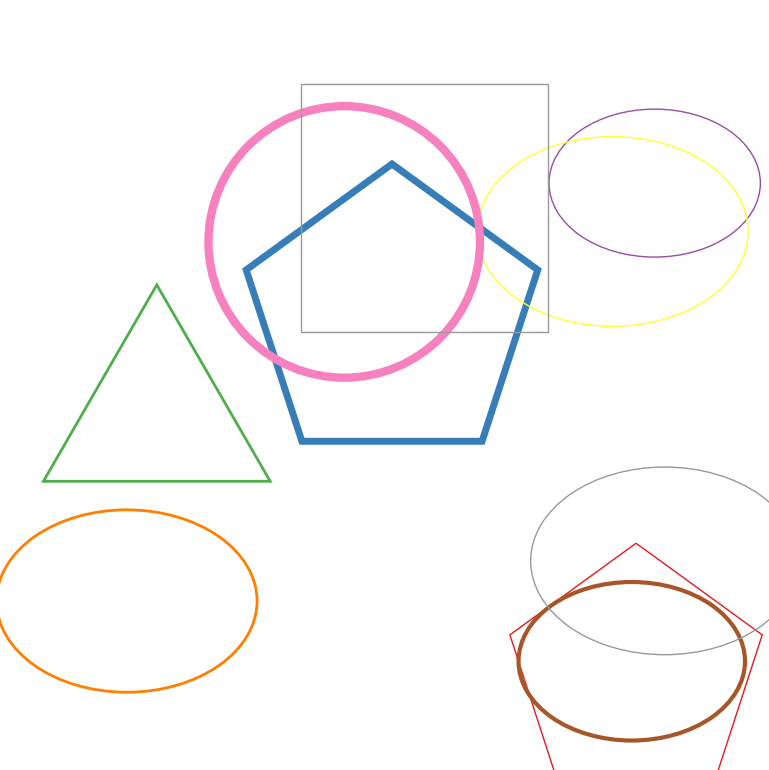[{"shape": "pentagon", "thickness": 0.5, "radius": 0.86, "center": [0.826, 0.122]}, {"shape": "pentagon", "thickness": 2.5, "radius": 1.0, "center": [0.509, 0.588]}, {"shape": "triangle", "thickness": 1, "radius": 0.85, "center": [0.204, 0.46]}, {"shape": "oval", "thickness": 0.5, "radius": 0.69, "center": [0.85, 0.762]}, {"shape": "oval", "thickness": 1, "radius": 0.85, "center": [0.165, 0.219]}, {"shape": "oval", "thickness": 0.5, "radius": 0.88, "center": [0.796, 0.699]}, {"shape": "oval", "thickness": 1.5, "radius": 0.74, "center": [0.82, 0.141]}, {"shape": "circle", "thickness": 3, "radius": 0.88, "center": [0.447, 0.686]}, {"shape": "square", "thickness": 0.5, "radius": 0.8, "center": [0.551, 0.73]}, {"shape": "oval", "thickness": 0.5, "radius": 0.87, "center": [0.863, 0.272]}]